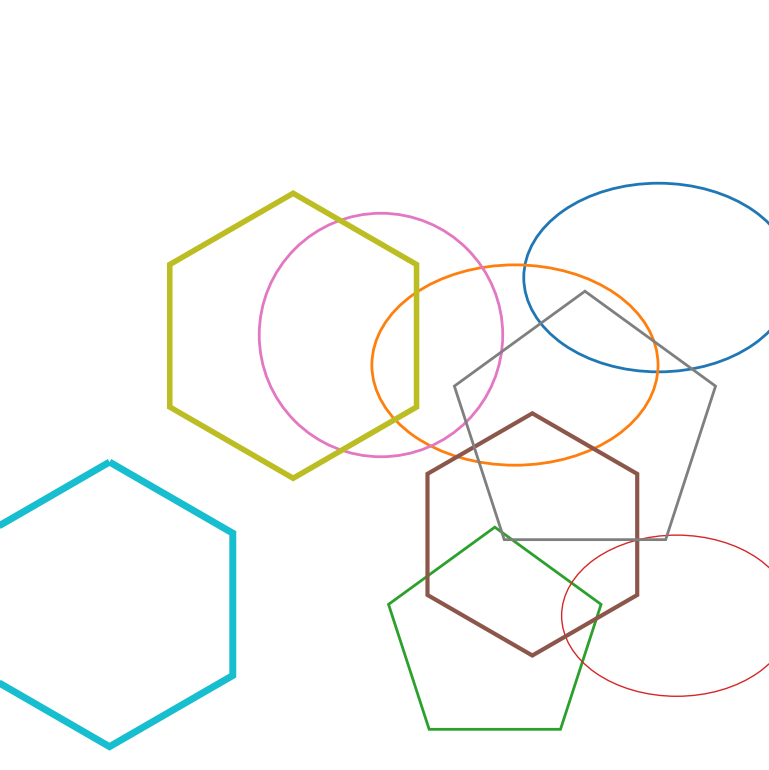[{"shape": "oval", "thickness": 1, "radius": 0.88, "center": [0.855, 0.64]}, {"shape": "oval", "thickness": 1, "radius": 0.93, "center": [0.669, 0.526]}, {"shape": "pentagon", "thickness": 1, "radius": 0.73, "center": [0.643, 0.17]}, {"shape": "oval", "thickness": 0.5, "radius": 0.75, "center": [0.879, 0.2]}, {"shape": "hexagon", "thickness": 1.5, "radius": 0.79, "center": [0.691, 0.306]}, {"shape": "circle", "thickness": 1, "radius": 0.79, "center": [0.495, 0.565]}, {"shape": "pentagon", "thickness": 1, "radius": 0.89, "center": [0.76, 0.443]}, {"shape": "hexagon", "thickness": 2, "radius": 0.93, "center": [0.381, 0.564]}, {"shape": "hexagon", "thickness": 2.5, "radius": 0.92, "center": [0.142, 0.215]}]